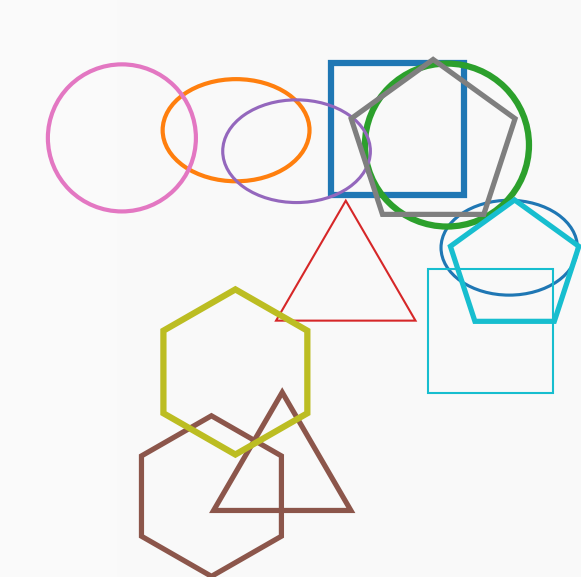[{"shape": "oval", "thickness": 1.5, "radius": 0.59, "center": [0.876, 0.57]}, {"shape": "square", "thickness": 3, "radius": 0.57, "center": [0.684, 0.775]}, {"shape": "oval", "thickness": 2, "radius": 0.63, "center": [0.406, 0.774]}, {"shape": "circle", "thickness": 3, "radius": 0.71, "center": [0.769, 0.748]}, {"shape": "triangle", "thickness": 1, "radius": 0.69, "center": [0.595, 0.513]}, {"shape": "oval", "thickness": 1.5, "radius": 0.64, "center": [0.51, 0.737]}, {"shape": "triangle", "thickness": 2.5, "radius": 0.68, "center": [0.486, 0.183]}, {"shape": "hexagon", "thickness": 2.5, "radius": 0.7, "center": [0.364, 0.14]}, {"shape": "circle", "thickness": 2, "radius": 0.64, "center": [0.21, 0.76]}, {"shape": "pentagon", "thickness": 2.5, "radius": 0.74, "center": [0.745, 0.748]}, {"shape": "hexagon", "thickness": 3, "radius": 0.71, "center": [0.405, 0.355]}, {"shape": "pentagon", "thickness": 2.5, "radius": 0.58, "center": [0.885, 0.537]}, {"shape": "square", "thickness": 1, "radius": 0.54, "center": [0.843, 0.427]}]